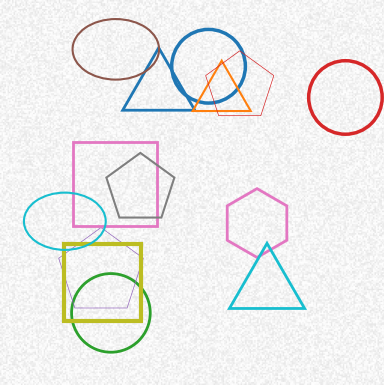[{"shape": "triangle", "thickness": 2, "radius": 0.54, "center": [0.412, 0.768]}, {"shape": "circle", "thickness": 2.5, "radius": 0.48, "center": [0.542, 0.828]}, {"shape": "triangle", "thickness": 1.5, "radius": 0.44, "center": [0.576, 0.755]}, {"shape": "circle", "thickness": 2, "radius": 0.51, "center": [0.288, 0.187]}, {"shape": "circle", "thickness": 2.5, "radius": 0.48, "center": [0.897, 0.747]}, {"shape": "pentagon", "thickness": 0.5, "radius": 0.47, "center": [0.623, 0.775]}, {"shape": "pentagon", "thickness": 0.5, "radius": 0.58, "center": [0.262, 0.293]}, {"shape": "oval", "thickness": 1.5, "radius": 0.56, "center": [0.301, 0.872]}, {"shape": "square", "thickness": 2, "radius": 0.54, "center": [0.299, 0.522]}, {"shape": "hexagon", "thickness": 2, "radius": 0.45, "center": [0.668, 0.421]}, {"shape": "pentagon", "thickness": 1.5, "radius": 0.46, "center": [0.365, 0.51]}, {"shape": "square", "thickness": 3, "radius": 0.5, "center": [0.267, 0.267]}, {"shape": "oval", "thickness": 1.5, "radius": 0.53, "center": [0.168, 0.425]}, {"shape": "triangle", "thickness": 2, "radius": 0.56, "center": [0.694, 0.255]}]